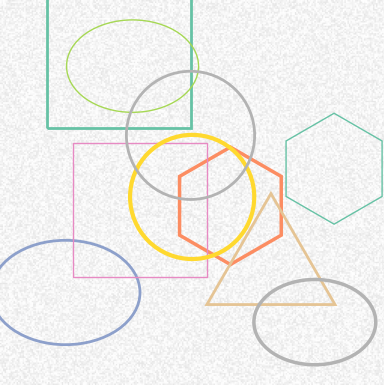[{"shape": "hexagon", "thickness": 1, "radius": 0.72, "center": [0.868, 0.562]}, {"shape": "square", "thickness": 2, "radius": 0.93, "center": [0.309, 0.855]}, {"shape": "hexagon", "thickness": 2.5, "radius": 0.76, "center": [0.598, 0.465]}, {"shape": "oval", "thickness": 2, "radius": 0.97, "center": [0.17, 0.24]}, {"shape": "square", "thickness": 1, "radius": 0.87, "center": [0.362, 0.454]}, {"shape": "oval", "thickness": 1, "radius": 0.86, "center": [0.344, 0.828]}, {"shape": "circle", "thickness": 3, "radius": 0.81, "center": [0.499, 0.488]}, {"shape": "triangle", "thickness": 2, "radius": 0.96, "center": [0.704, 0.305]}, {"shape": "circle", "thickness": 2, "radius": 0.83, "center": [0.495, 0.648]}, {"shape": "oval", "thickness": 2.5, "radius": 0.79, "center": [0.818, 0.163]}]